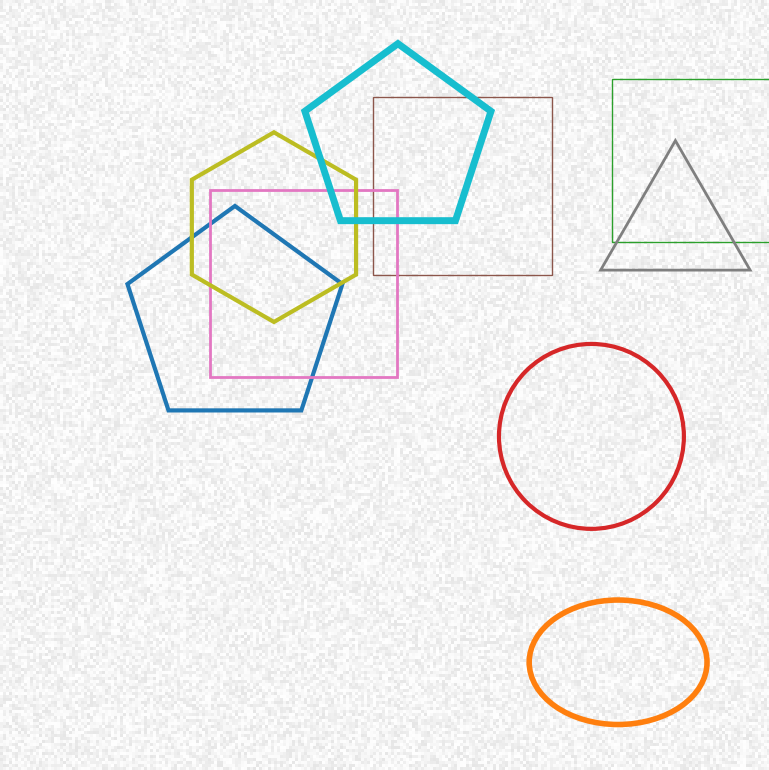[{"shape": "pentagon", "thickness": 1.5, "radius": 0.73, "center": [0.305, 0.586]}, {"shape": "oval", "thickness": 2, "radius": 0.58, "center": [0.803, 0.14]}, {"shape": "square", "thickness": 0.5, "radius": 0.53, "center": [0.9, 0.791]}, {"shape": "circle", "thickness": 1.5, "radius": 0.6, "center": [0.768, 0.433]}, {"shape": "square", "thickness": 0.5, "radius": 0.58, "center": [0.6, 0.758]}, {"shape": "square", "thickness": 1, "radius": 0.61, "center": [0.394, 0.632]}, {"shape": "triangle", "thickness": 1, "radius": 0.56, "center": [0.877, 0.705]}, {"shape": "hexagon", "thickness": 1.5, "radius": 0.62, "center": [0.356, 0.705]}, {"shape": "pentagon", "thickness": 2.5, "radius": 0.64, "center": [0.517, 0.816]}]